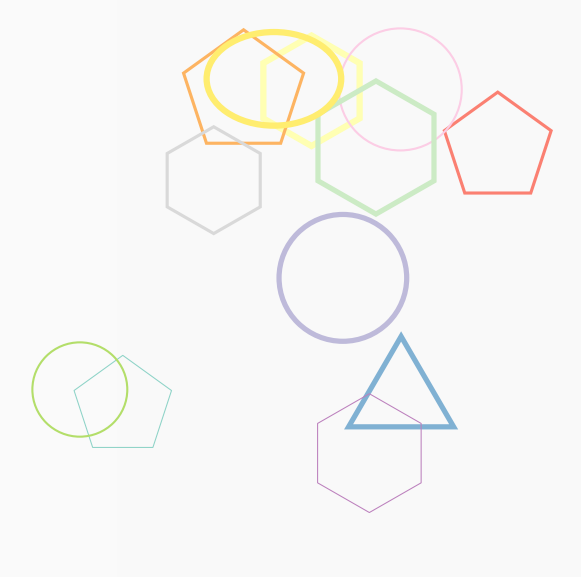[{"shape": "pentagon", "thickness": 0.5, "radius": 0.44, "center": [0.211, 0.296]}, {"shape": "hexagon", "thickness": 3, "radius": 0.48, "center": [0.536, 0.842]}, {"shape": "circle", "thickness": 2.5, "radius": 0.55, "center": [0.59, 0.518]}, {"shape": "pentagon", "thickness": 1.5, "radius": 0.48, "center": [0.856, 0.743]}, {"shape": "triangle", "thickness": 2.5, "radius": 0.52, "center": [0.69, 0.312]}, {"shape": "pentagon", "thickness": 1.5, "radius": 0.54, "center": [0.419, 0.839]}, {"shape": "circle", "thickness": 1, "radius": 0.41, "center": [0.137, 0.325]}, {"shape": "circle", "thickness": 1, "radius": 0.53, "center": [0.689, 0.844]}, {"shape": "hexagon", "thickness": 1.5, "radius": 0.46, "center": [0.368, 0.687]}, {"shape": "hexagon", "thickness": 0.5, "radius": 0.51, "center": [0.635, 0.214]}, {"shape": "hexagon", "thickness": 2.5, "radius": 0.58, "center": [0.647, 0.744]}, {"shape": "oval", "thickness": 3, "radius": 0.58, "center": [0.471, 0.863]}]